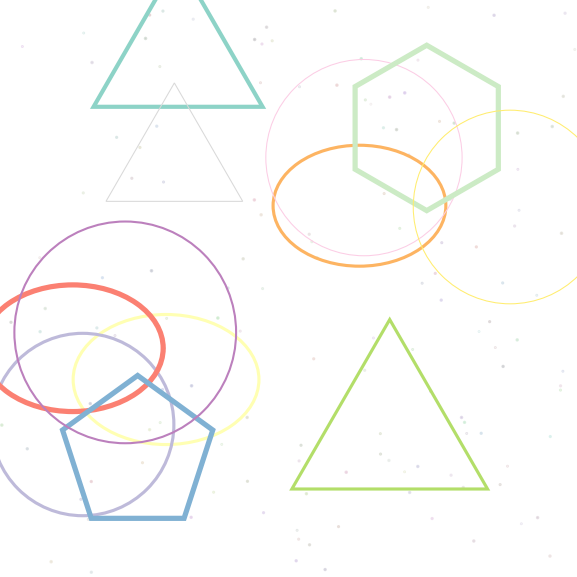[{"shape": "triangle", "thickness": 2, "radius": 0.84, "center": [0.308, 0.899]}, {"shape": "oval", "thickness": 1.5, "radius": 0.8, "center": [0.288, 0.342]}, {"shape": "circle", "thickness": 1.5, "radius": 0.79, "center": [0.143, 0.264]}, {"shape": "oval", "thickness": 2.5, "radius": 0.78, "center": [0.126, 0.396]}, {"shape": "pentagon", "thickness": 2.5, "radius": 0.68, "center": [0.238, 0.212]}, {"shape": "oval", "thickness": 1.5, "radius": 0.75, "center": [0.622, 0.643]}, {"shape": "triangle", "thickness": 1.5, "radius": 0.98, "center": [0.675, 0.25]}, {"shape": "circle", "thickness": 0.5, "radius": 0.85, "center": [0.63, 0.726]}, {"shape": "triangle", "thickness": 0.5, "radius": 0.68, "center": [0.302, 0.719]}, {"shape": "circle", "thickness": 1, "radius": 0.96, "center": [0.217, 0.424]}, {"shape": "hexagon", "thickness": 2.5, "radius": 0.72, "center": [0.739, 0.778]}, {"shape": "circle", "thickness": 0.5, "radius": 0.84, "center": [0.883, 0.641]}]